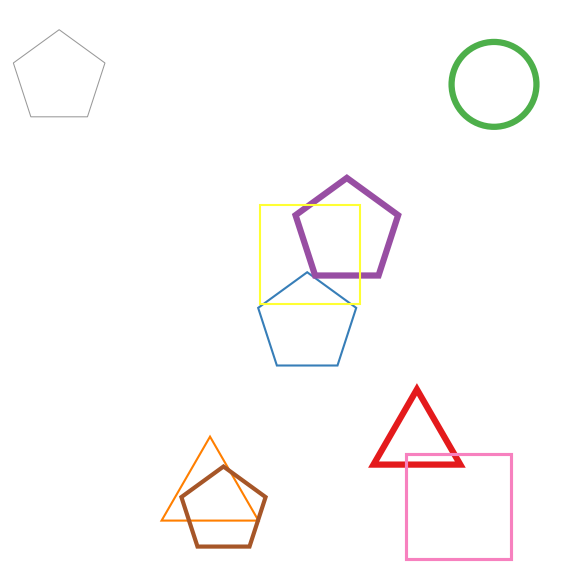[{"shape": "triangle", "thickness": 3, "radius": 0.43, "center": [0.722, 0.238]}, {"shape": "pentagon", "thickness": 1, "radius": 0.45, "center": [0.532, 0.438]}, {"shape": "circle", "thickness": 3, "radius": 0.37, "center": [0.855, 0.853]}, {"shape": "pentagon", "thickness": 3, "radius": 0.47, "center": [0.601, 0.598]}, {"shape": "triangle", "thickness": 1, "radius": 0.48, "center": [0.364, 0.146]}, {"shape": "square", "thickness": 1, "radius": 0.43, "center": [0.537, 0.558]}, {"shape": "pentagon", "thickness": 2, "radius": 0.38, "center": [0.387, 0.115]}, {"shape": "square", "thickness": 1.5, "radius": 0.45, "center": [0.793, 0.122]}, {"shape": "pentagon", "thickness": 0.5, "radius": 0.42, "center": [0.102, 0.864]}]